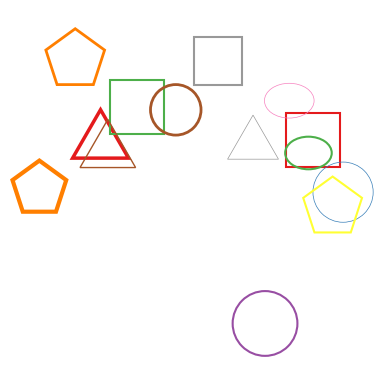[{"shape": "triangle", "thickness": 2.5, "radius": 0.42, "center": [0.261, 0.631]}, {"shape": "square", "thickness": 1.5, "radius": 0.35, "center": [0.812, 0.636]}, {"shape": "circle", "thickness": 0.5, "radius": 0.39, "center": [0.891, 0.501]}, {"shape": "oval", "thickness": 1.5, "radius": 0.3, "center": [0.801, 0.603]}, {"shape": "square", "thickness": 1.5, "radius": 0.35, "center": [0.356, 0.722]}, {"shape": "circle", "thickness": 1.5, "radius": 0.42, "center": [0.688, 0.16]}, {"shape": "pentagon", "thickness": 3, "radius": 0.37, "center": [0.102, 0.509]}, {"shape": "pentagon", "thickness": 2, "radius": 0.4, "center": [0.195, 0.845]}, {"shape": "pentagon", "thickness": 1.5, "radius": 0.4, "center": [0.864, 0.461]}, {"shape": "circle", "thickness": 2, "radius": 0.33, "center": [0.457, 0.715]}, {"shape": "triangle", "thickness": 1, "radius": 0.42, "center": [0.28, 0.606]}, {"shape": "oval", "thickness": 0.5, "radius": 0.32, "center": [0.751, 0.738]}, {"shape": "square", "thickness": 1.5, "radius": 0.31, "center": [0.566, 0.843]}, {"shape": "triangle", "thickness": 0.5, "radius": 0.38, "center": [0.657, 0.625]}]